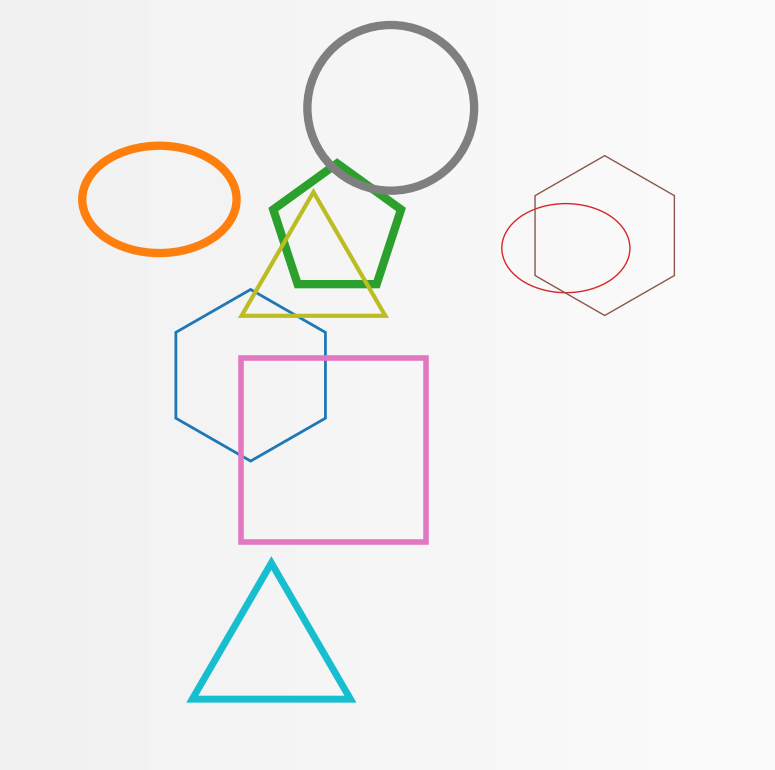[{"shape": "hexagon", "thickness": 1, "radius": 0.56, "center": [0.323, 0.513]}, {"shape": "oval", "thickness": 3, "radius": 0.5, "center": [0.206, 0.741]}, {"shape": "pentagon", "thickness": 3, "radius": 0.43, "center": [0.435, 0.701]}, {"shape": "oval", "thickness": 0.5, "radius": 0.41, "center": [0.73, 0.678]}, {"shape": "hexagon", "thickness": 0.5, "radius": 0.52, "center": [0.78, 0.694]}, {"shape": "square", "thickness": 2, "radius": 0.6, "center": [0.43, 0.416]}, {"shape": "circle", "thickness": 3, "radius": 0.54, "center": [0.504, 0.86]}, {"shape": "triangle", "thickness": 1.5, "radius": 0.54, "center": [0.404, 0.643]}, {"shape": "triangle", "thickness": 2.5, "radius": 0.59, "center": [0.35, 0.151]}]